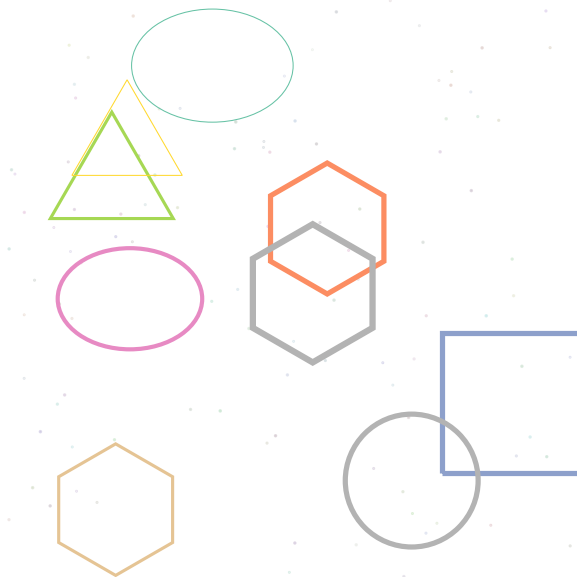[{"shape": "oval", "thickness": 0.5, "radius": 0.7, "center": [0.368, 0.886]}, {"shape": "hexagon", "thickness": 2.5, "radius": 0.57, "center": [0.567, 0.603]}, {"shape": "square", "thickness": 2.5, "radius": 0.6, "center": [0.885, 0.301]}, {"shape": "oval", "thickness": 2, "radius": 0.63, "center": [0.225, 0.482]}, {"shape": "triangle", "thickness": 1.5, "radius": 0.61, "center": [0.194, 0.682]}, {"shape": "triangle", "thickness": 0.5, "radius": 0.55, "center": [0.22, 0.751]}, {"shape": "hexagon", "thickness": 1.5, "radius": 0.57, "center": [0.2, 0.117]}, {"shape": "hexagon", "thickness": 3, "radius": 0.6, "center": [0.541, 0.491]}, {"shape": "circle", "thickness": 2.5, "radius": 0.58, "center": [0.713, 0.167]}]